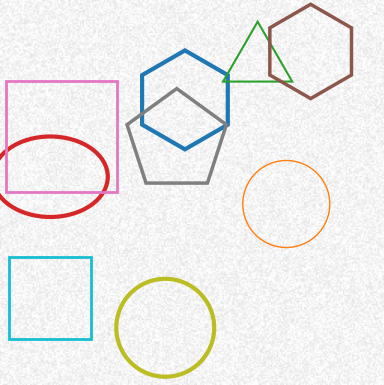[{"shape": "hexagon", "thickness": 3, "radius": 0.64, "center": [0.48, 0.741]}, {"shape": "circle", "thickness": 1, "radius": 0.56, "center": [0.744, 0.47]}, {"shape": "triangle", "thickness": 1.5, "radius": 0.52, "center": [0.669, 0.84]}, {"shape": "oval", "thickness": 3, "radius": 0.75, "center": [0.131, 0.541]}, {"shape": "hexagon", "thickness": 2.5, "radius": 0.61, "center": [0.807, 0.866]}, {"shape": "square", "thickness": 2, "radius": 0.72, "center": [0.159, 0.645]}, {"shape": "pentagon", "thickness": 2.5, "radius": 0.68, "center": [0.459, 0.634]}, {"shape": "circle", "thickness": 3, "radius": 0.64, "center": [0.429, 0.149]}, {"shape": "square", "thickness": 2, "radius": 0.54, "center": [0.129, 0.227]}]